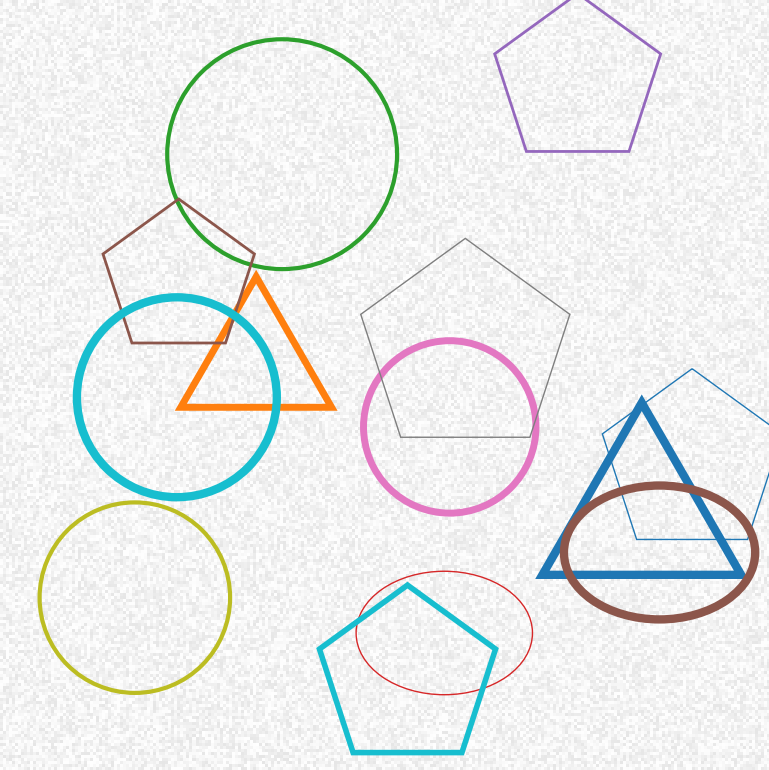[{"shape": "triangle", "thickness": 3, "radius": 0.74, "center": [0.833, 0.328]}, {"shape": "pentagon", "thickness": 0.5, "radius": 0.61, "center": [0.899, 0.399]}, {"shape": "triangle", "thickness": 2.5, "radius": 0.57, "center": [0.333, 0.528]}, {"shape": "circle", "thickness": 1.5, "radius": 0.75, "center": [0.366, 0.8]}, {"shape": "oval", "thickness": 0.5, "radius": 0.57, "center": [0.577, 0.178]}, {"shape": "pentagon", "thickness": 1, "radius": 0.57, "center": [0.75, 0.895]}, {"shape": "oval", "thickness": 3, "radius": 0.62, "center": [0.857, 0.282]}, {"shape": "pentagon", "thickness": 1, "radius": 0.52, "center": [0.232, 0.638]}, {"shape": "circle", "thickness": 2.5, "radius": 0.56, "center": [0.584, 0.446]}, {"shape": "pentagon", "thickness": 0.5, "radius": 0.71, "center": [0.604, 0.548]}, {"shape": "circle", "thickness": 1.5, "radius": 0.62, "center": [0.175, 0.224]}, {"shape": "pentagon", "thickness": 2, "radius": 0.6, "center": [0.529, 0.12]}, {"shape": "circle", "thickness": 3, "radius": 0.65, "center": [0.23, 0.484]}]